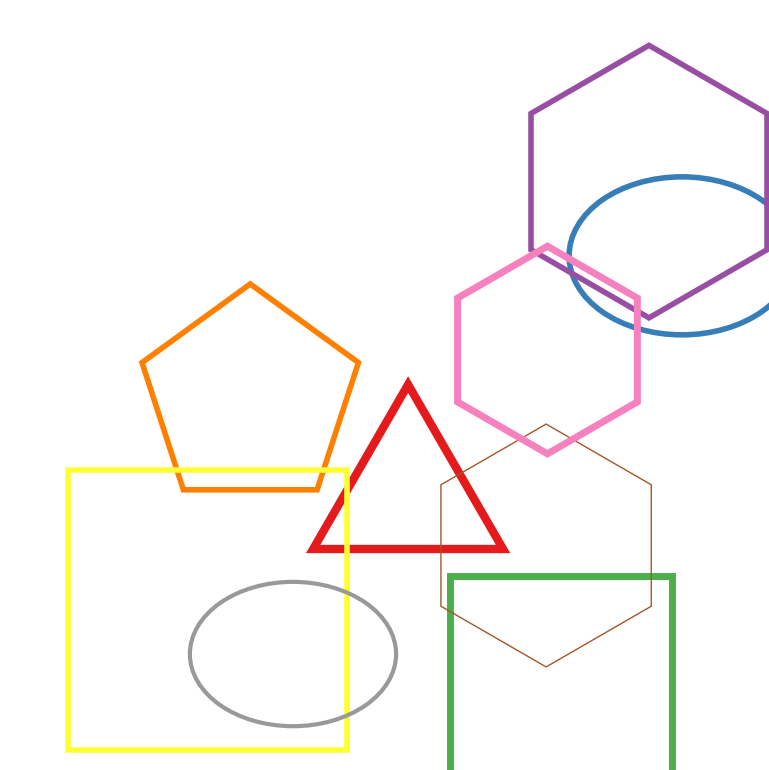[{"shape": "triangle", "thickness": 3, "radius": 0.71, "center": [0.53, 0.358]}, {"shape": "oval", "thickness": 2, "radius": 0.73, "center": [0.886, 0.668]}, {"shape": "square", "thickness": 2.5, "radius": 0.72, "center": [0.728, 0.107]}, {"shape": "hexagon", "thickness": 2, "radius": 0.88, "center": [0.843, 0.764]}, {"shape": "pentagon", "thickness": 2, "radius": 0.74, "center": [0.325, 0.483]}, {"shape": "square", "thickness": 2, "radius": 0.91, "center": [0.269, 0.208]}, {"shape": "hexagon", "thickness": 0.5, "radius": 0.79, "center": [0.709, 0.292]}, {"shape": "hexagon", "thickness": 2.5, "radius": 0.67, "center": [0.711, 0.545]}, {"shape": "oval", "thickness": 1.5, "radius": 0.67, "center": [0.38, 0.151]}]